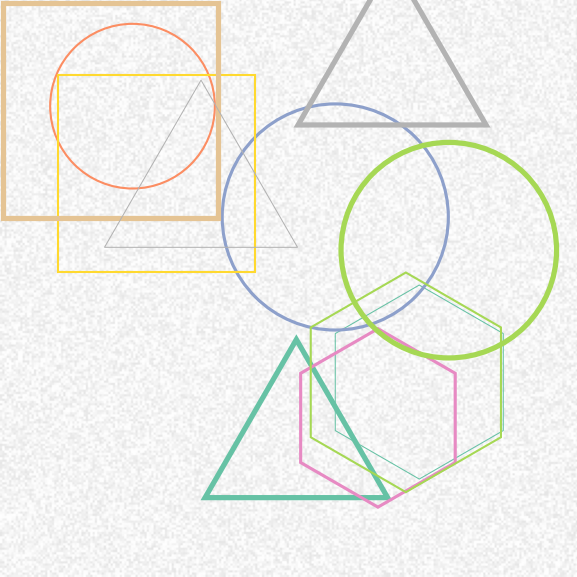[{"shape": "triangle", "thickness": 2.5, "radius": 0.91, "center": [0.513, 0.229]}, {"shape": "hexagon", "thickness": 0.5, "radius": 0.84, "center": [0.726, 0.338]}, {"shape": "circle", "thickness": 1, "radius": 0.71, "center": [0.229, 0.815]}, {"shape": "circle", "thickness": 1.5, "radius": 0.98, "center": [0.581, 0.623]}, {"shape": "hexagon", "thickness": 1.5, "radius": 0.77, "center": [0.654, 0.275]}, {"shape": "circle", "thickness": 2.5, "radius": 0.93, "center": [0.777, 0.566]}, {"shape": "hexagon", "thickness": 1, "radius": 0.95, "center": [0.703, 0.337]}, {"shape": "square", "thickness": 1, "radius": 0.85, "center": [0.272, 0.698]}, {"shape": "square", "thickness": 2.5, "radius": 0.93, "center": [0.192, 0.808]}, {"shape": "triangle", "thickness": 2.5, "radius": 0.94, "center": [0.679, 0.877]}, {"shape": "triangle", "thickness": 0.5, "radius": 0.97, "center": [0.348, 0.667]}]